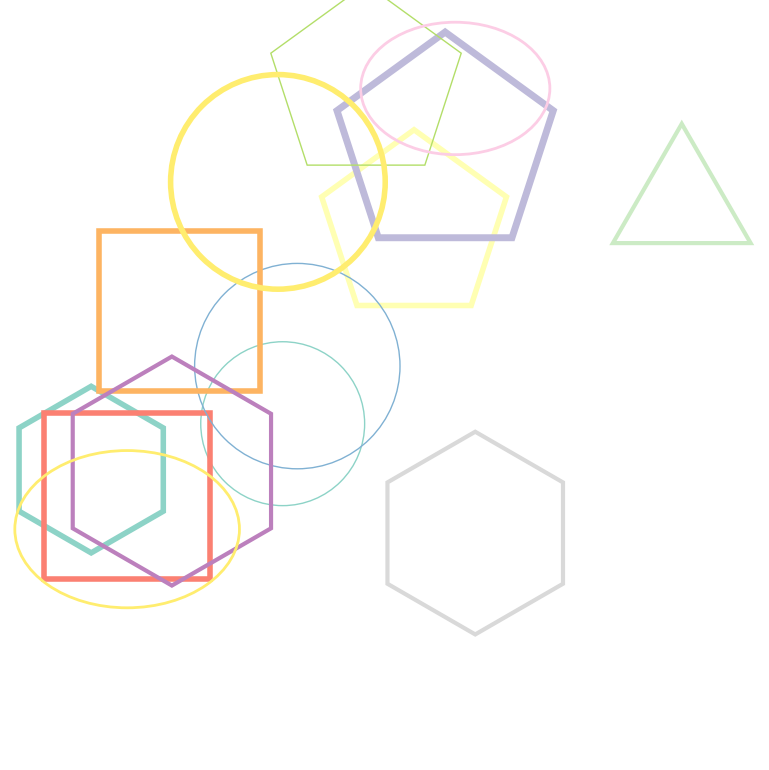[{"shape": "hexagon", "thickness": 2, "radius": 0.54, "center": [0.118, 0.39]}, {"shape": "circle", "thickness": 0.5, "radius": 0.53, "center": [0.367, 0.45]}, {"shape": "pentagon", "thickness": 2, "radius": 0.63, "center": [0.538, 0.705]}, {"shape": "pentagon", "thickness": 2.5, "radius": 0.74, "center": [0.578, 0.811]}, {"shape": "square", "thickness": 2, "radius": 0.54, "center": [0.165, 0.356]}, {"shape": "circle", "thickness": 0.5, "radius": 0.67, "center": [0.386, 0.525]}, {"shape": "square", "thickness": 2, "radius": 0.52, "center": [0.233, 0.596]}, {"shape": "pentagon", "thickness": 0.5, "radius": 0.65, "center": [0.475, 0.891]}, {"shape": "oval", "thickness": 1, "radius": 0.61, "center": [0.591, 0.885]}, {"shape": "hexagon", "thickness": 1.5, "radius": 0.66, "center": [0.617, 0.308]}, {"shape": "hexagon", "thickness": 1.5, "radius": 0.74, "center": [0.223, 0.388]}, {"shape": "triangle", "thickness": 1.5, "radius": 0.52, "center": [0.885, 0.736]}, {"shape": "circle", "thickness": 2, "radius": 0.7, "center": [0.361, 0.764]}, {"shape": "oval", "thickness": 1, "radius": 0.73, "center": [0.165, 0.313]}]